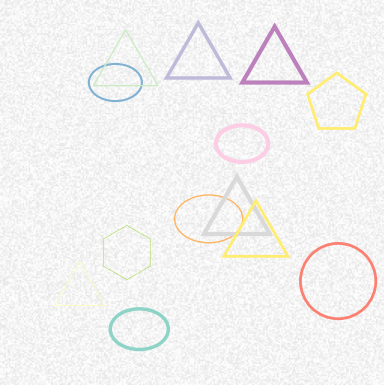[{"shape": "oval", "thickness": 2.5, "radius": 0.38, "center": [0.362, 0.145]}, {"shape": "triangle", "thickness": 0.5, "radius": 0.38, "center": [0.207, 0.244]}, {"shape": "triangle", "thickness": 2.5, "radius": 0.48, "center": [0.515, 0.845]}, {"shape": "circle", "thickness": 2, "radius": 0.49, "center": [0.878, 0.27]}, {"shape": "oval", "thickness": 1.5, "radius": 0.34, "center": [0.3, 0.786]}, {"shape": "oval", "thickness": 1, "radius": 0.44, "center": [0.542, 0.431]}, {"shape": "hexagon", "thickness": 0.5, "radius": 0.35, "center": [0.329, 0.344]}, {"shape": "oval", "thickness": 3, "radius": 0.34, "center": [0.629, 0.627]}, {"shape": "triangle", "thickness": 3, "radius": 0.49, "center": [0.615, 0.442]}, {"shape": "triangle", "thickness": 3, "radius": 0.48, "center": [0.713, 0.834]}, {"shape": "triangle", "thickness": 1, "radius": 0.48, "center": [0.326, 0.826]}, {"shape": "triangle", "thickness": 2, "radius": 0.48, "center": [0.665, 0.382]}, {"shape": "pentagon", "thickness": 2, "radius": 0.4, "center": [0.875, 0.731]}]